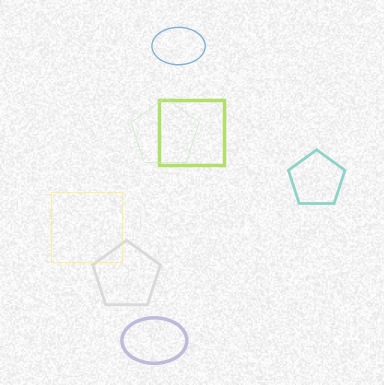[{"shape": "pentagon", "thickness": 2, "radius": 0.39, "center": [0.823, 0.534]}, {"shape": "oval", "thickness": 2.5, "radius": 0.42, "center": [0.401, 0.115]}, {"shape": "oval", "thickness": 1, "radius": 0.35, "center": [0.464, 0.88]}, {"shape": "square", "thickness": 2.5, "radius": 0.42, "center": [0.498, 0.656]}, {"shape": "pentagon", "thickness": 2, "radius": 0.46, "center": [0.329, 0.283]}, {"shape": "pentagon", "thickness": 0.5, "radius": 0.46, "center": [0.429, 0.653]}, {"shape": "square", "thickness": 0.5, "radius": 0.46, "center": [0.224, 0.411]}]